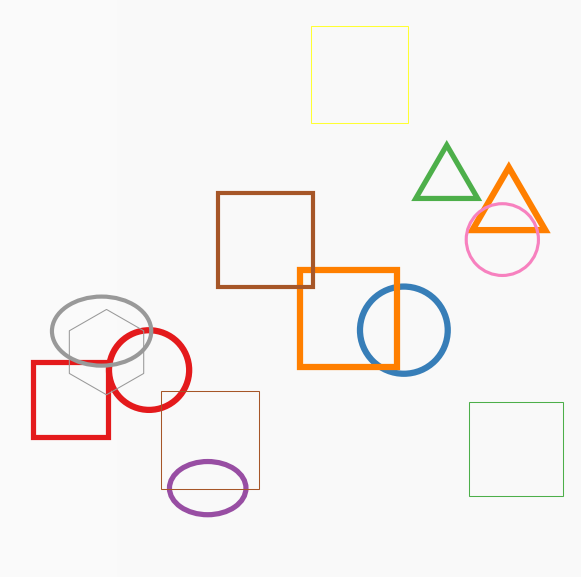[{"shape": "square", "thickness": 2.5, "radius": 0.33, "center": [0.121, 0.307]}, {"shape": "circle", "thickness": 3, "radius": 0.34, "center": [0.256, 0.358]}, {"shape": "circle", "thickness": 3, "radius": 0.38, "center": [0.695, 0.427]}, {"shape": "square", "thickness": 0.5, "radius": 0.41, "center": [0.888, 0.221]}, {"shape": "triangle", "thickness": 2.5, "radius": 0.31, "center": [0.769, 0.686]}, {"shape": "oval", "thickness": 2.5, "radius": 0.33, "center": [0.357, 0.154]}, {"shape": "square", "thickness": 3, "radius": 0.42, "center": [0.599, 0.448]}, {"shape": "triangle", "thickness": 3, "radius": 0.36, "center": [0.875, 0.637]}, {"shape": "square", "thickness": 0.5, "radius": 0.42, "center": [0.619, 0.87]}, {"shape": "square", "thickness": 2, "radius": 0.41, "center": [0.457, 0.584]}, {"shape": "square", "thickness": 0.5, "radius": 0.42, "center": [0.361, 0.238]}, {"shape": "circle", "thickness": 1.5, "radius": 0.31, "center": [0.864, 0.584]}, {"shape": "oval", "thickness": 2, "radius": 0.43, "center": [0.175, 0.426]}, {"shape": "hexagon", "thickness": 0.5, "radius": 0.37, "center": [0.183, 0.389]}]